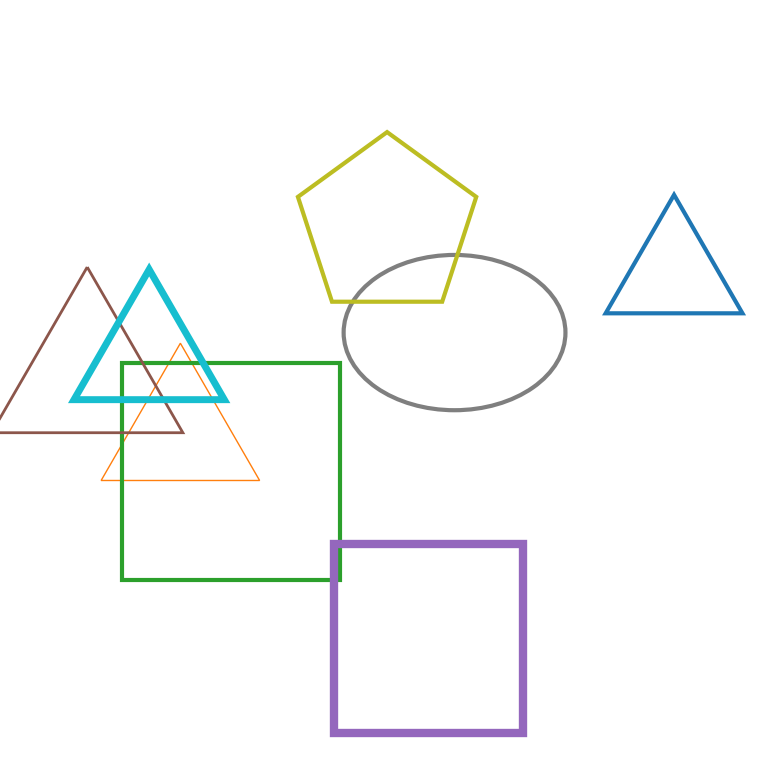[{"shape": "triangle", "thickness": 1.5, "radius": 0.51, "center": [0.875, 0.644]}, {"shape": "triangle", "thickness": 0.5, "radius": 0.59, "center": [0.234, 0.435]}, {"shape": "square", "thickness": 1.5, "radius": 0.71, "center": [0.3, 0.388]}, {"shape": "square", "thickness": 3, "radius": 0.61, "center": [0.556, 0.171]}, {"shape": "triangle", "thickness": 1, "radius": 0.72, "center": [0.113, 0.51]}, {"shape": "oval", "thickness": 1.5, "radius": 0.72, "center": [0.59, 0.568]}, {"shape": "pentagon", "thickness": 1.5, "radius": 0.61, "center": [0.503, 0.707]}, {"shape": "triangle", "thickness": 2.5, "radius": 0.56, "center": [0.194, 0.537]}]